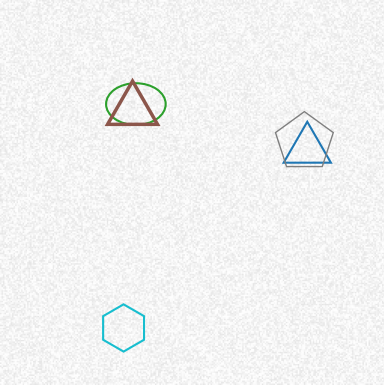[{"shape": "triangle", "thickness": 1.5, "radius": 0.35, "center": [0.798, 0.613]}, {"shape": "oval", "thickness": 1.5, "radius": 0.39, "center": [0.353, 0.73]}, {"shape": "triangle", "thickness": 2.5, "radius": 0.37, "center": [0.344, 0.714]}, {"shape": "pentagon", "thickness": 1, "radius": 0.39, "center": [0.791, 0.631]}, {"shape": "hexagon", "thickness": 1.5, "radius": 0.31, "center": [0.321, 0.148]}]